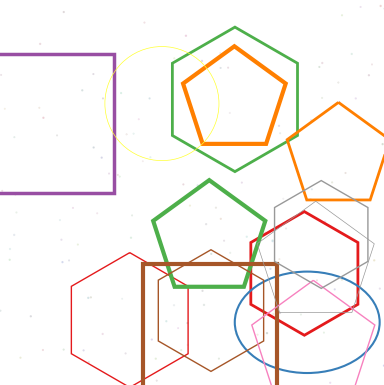[{"shape": "hexagon", "thickness": 1, "radius": 0.88, "center": [0.337, 0.169]}, {"shape": "hexagon", "thickness": 2, "radius": 0.8, "center": [0.791, 0.29]}, {"shape": "oval", "thickness": 1.5, "radius": 0.94, "center": [0.798, 0.163]}, {"shape": "pentagon", "thickness": 3, "radius": 0.77, "center": [0.544, 0.379]}, {"shape": "hexagon", "thickness": 2, "radius": 0.94, "center": [0.61, 0.742]}, {"shape": "square", "thickness": 2.5, "radius": 0.9, "center": [0.117, 0.679]}, {"shape": "pentagon", "thickness": 2, "radius": 0.7, "center": [0.879, 0.594]}, {"shape": "pentagon", "thickness": 3, "radius": 0.7, "center": [0.609, 0.74]}, {"shape": "circle", "thickness": 0.5, "radius": 0.74, "center": [0.421, 0.731]}, {"shape": "hexagon", "thickness": 1, "radius": 0.79, "center": [0.548, 0.193]}, {"shape": "square", "thickness": 3, "radius": 0.86, "center": [0.546, 0.141]}, {"shape": "pentagon", "thickness": 1, "radius": 0.84, "center": [0.814, 0.104]}, {"shape": "pentagon", "thickness": 0.5, "radius": 0.8, "center": [0.82, 0.318]}, {"shape": "hexagon", "thickness": 1, "radius": 0.7, "center": [0.834, 0.391]}]